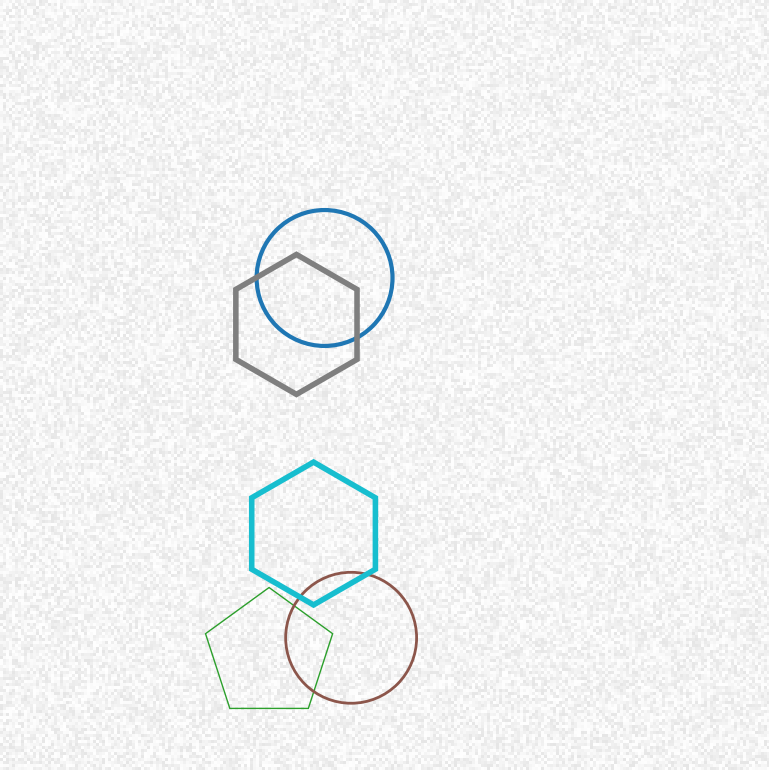[{"shape": "circle", "thickness": 1.5, "radius": 0.44, "center": [0.422, 0.639]}, {"shape": "pentagon", "thickness": 0.5, "radius": 0.43, "center": [0.349, 0.15]}, {"shape": "circle", "thickness": 1, "radius": 0.43, "center": [0.456, 0.172]}, {"shape": "hexagon", "thickness": 2, "radius": 0.45, "center": [0.385, 0.579]}, {"shape": "hexagon", "thickness": 2, "radius": 0.46, "center": [0.407, 0.307]}]